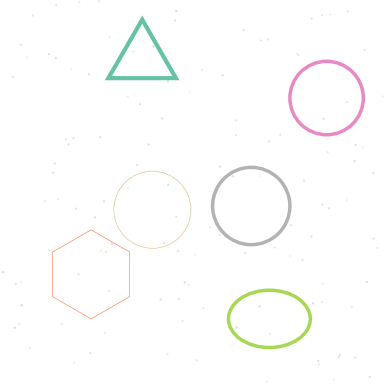[{"shape": "triangle", "thickness": 3, "radius": 0.51, "center": [0.369, 0.848]}, {"shape": "hexagon", "thickness": 0.5, "radius": 0.58, "center": [0.237, 0.287]}, {"shape": "circle", "thickness": 2.5, "radius": 0.48, "center": [0.848, 0.745]}, {"shape": "oval", "thickness": 2.5, "radius": 0.53, "center": [0.7, 0.172]}, {"shape": "circle", "thickness": 0.5, "radius": 0.5, "center": [0.396, 0.455]}, {"shape": "circle", "thickness": 2.5, "radius": 0.5, "center": [0.653, 0.465]}]